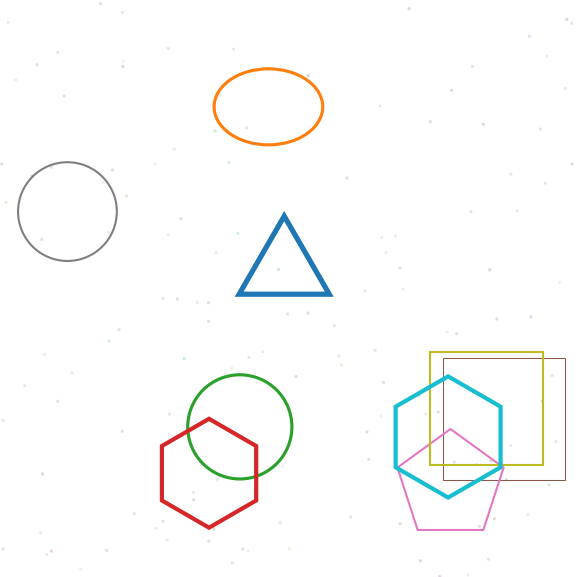[{"shape": "triangle", "thickness": 2.5, "radius": 0.45, "center": [0.492, 0.535]}, {"shape": "oval", "thickness": 1.5, "radius": 0.47, "center": [0.465, 0.814]}, {"shape": "circle", "thickness": 1.5, "radius": 0.45, "center": [0.415, 0.26]}, {"shape": "hexagon", "thickness": 2, "radius": 0.47, "center": [0.362, 0.18]}, {"shape": "square", "thickness": 0.5, "radius": 0.53, "center": [0.873, 0.274]}, {"shape": "pentagon", "thickness": 1, "radius": 0.48, "center": [0.78, 0.16]}, {"shape": "circle", "thickness": 1, "radius": 0.43, "center": [0.117, 0.633]}, {"shape": "square", "thickness": 1, "radius": 0.49, "center": [0.843, 0.292]}, {"shape": "hexagon", "thickness": 2, "radius": 0.52, "center": [0.776, 0.242]}]